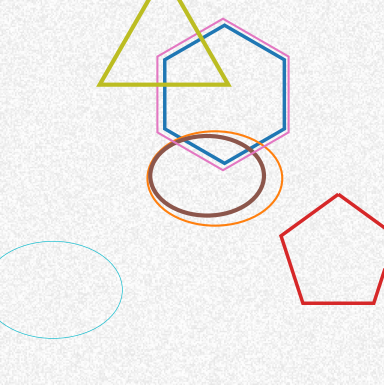[{"shape": "hexagon", "thickness": 2.5, "radius": 0.9, "center": [0.583, 0.755]}, {"shape": "oval", "thickness": 1.5, "radius": 0.88, "center": [0.558, 0.536]}, {"shape": "pentagon", "thickness": 2.5, "radius": 0.78, "center": [0.879, 0.339]}, {"shape": "oval", "thickness": 3, "radius": 0.74, "center": [0.538, 0.543]}, {"shape": "hexagon", "thickness": 1.5, "radius": 0.98, "center": [0.579, 0.755]}, {"shape": "triangle", "thickness": 3, "radius": 0.96, "center": [0.426, 0.876]}, {"shape": "oval", "thickness": 0.5, "radius": 0.9, "center": [0.138, 0.247]}]